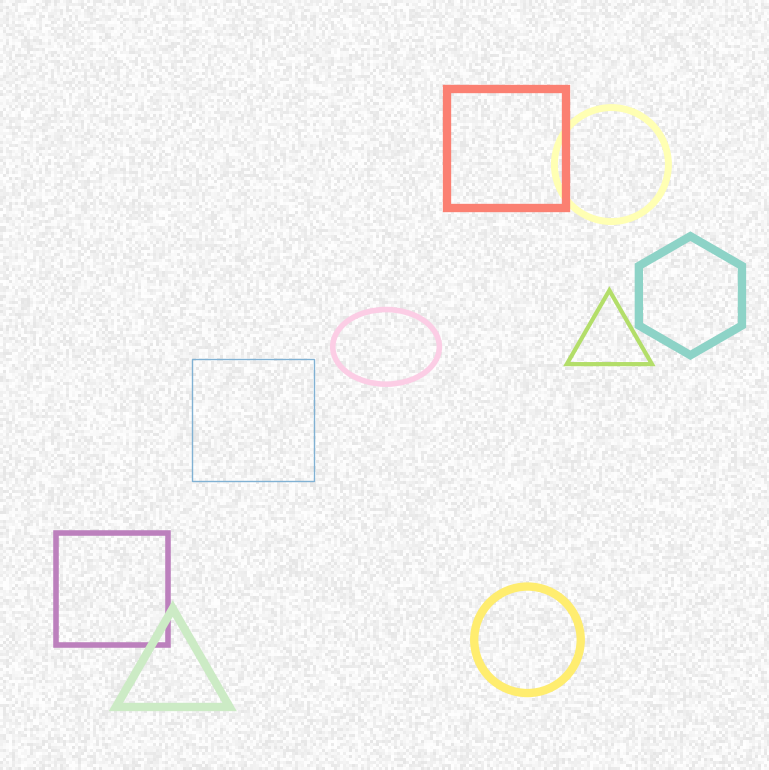[{"shape": "hexagon", "thickness": 3, "radius": 0.39, "center": [0.897, 0.616]}, {"shape": "circle", "thickness": 2.5, "radius": 0.37, "center": [0.794, 0.786]}, {"shape": "square", "thickness": 3, "radius": 0.39, "center": [0.658, 0.807]}, {"shape": "square", "thickness": 0.5, "radius": 0.4, "center": [0.329, 0.454]}, {"shape": "triangle", "thickness": 1.5, "radius": 0.32, "center": [0.791, 0.559]}, {"shape": "oval", "thickness": 2, "radius": 0.35, "center": [0.501, 0.55]}, {"shape": "square", "thickness": 2, "radius": 0.37, "center": [0.145, 0.235]}, {"shape": "triangle", "thickness": 3, "radius": 0.43, "center": [0.224, 0.124]}, {"shape": "circle", "thickness": 3, "radius": 0.35, "center": [0.685, 0.169]}]